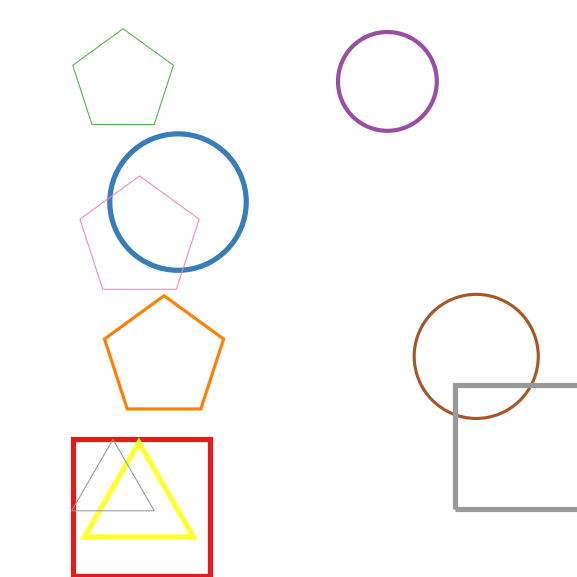[{"shape": "square", "thickness": 2.5, "radius": 0.59, "center": [0.245, 0.12]}, {"shape": "circle", "thickness": 2.5, "radius": 0.59, "center": [0.308, 0.649]}, {"shape": "pentagon", "thickness": 0.5, "radius": 0.46, "center": [0.213, 0.858]}, {"shape": "circle", "thickness": 2, "radius": 0.43, "center": [0.671, 0.858]}, {"shape": "pentagon", "thickness": 1.5, "radius": 0.54, "center": [0.284, 0.379]}, {"shape": "triangle", "thickness": 2.5, "radius": 0.54, "center": [0.241, 0.124]}, {"shape": "circle", "thickness": 1.5, "radius": 0.54, "center": [0.825, 0.382]}, {"shape": "pentagon", "thickness": 0.5, "radius": 0.54, "center": [0.242, 0.586]}, {"shape": "triangle", "thickness": 0.5, "radius": 0.41, "center": [0.196, 0.156]}, {"shape": "square", "thickness": 2.5, "radius": 0.53, "center": [0.895, 0.225]}]